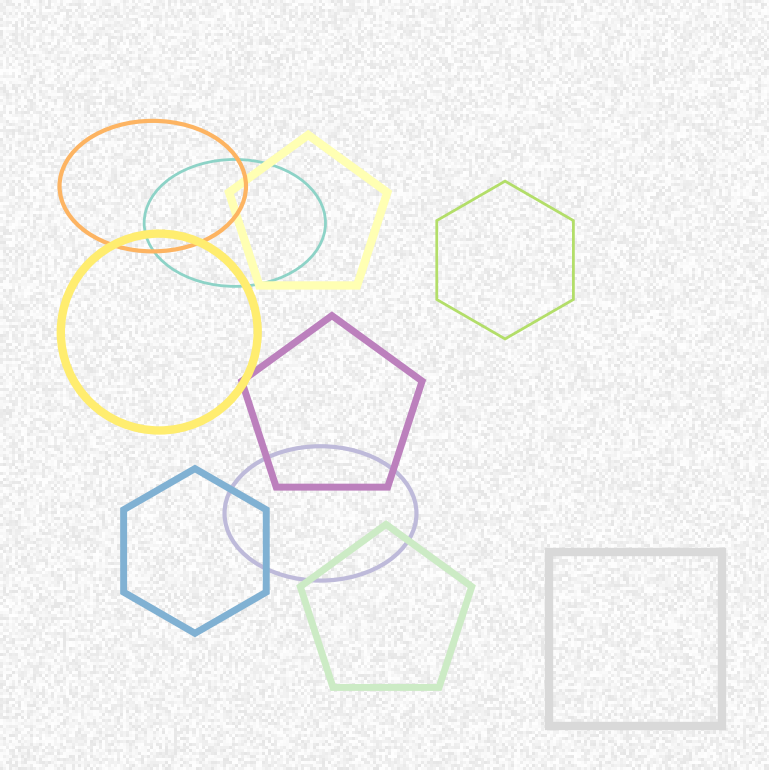[{"shape": "oval", "thickness": 1, "radius": 0.59, "center": [0.305, 0.71]}, {"shape": "pentagon", "thickness": 3, "radius": 0.54, "center": [0.4, 0.717]}, {"shape": "oval", "thickness": 1.5, "radius": 0.62, "center": [0.416, 0.333]}, {"shape": "hexagon", "thickness": 2.5, "radius": 0.53, "center": [0.253, 0.284]}, {"shape": "oval", "thickness": 1.5, "radius": 0.61, "center": [0.198, 0.758]}, {"shape": "hexagon", "thickness": 1, "radius": 0.51, "center": [0.656, 0.662]}, {"shape": "square", "thickness": 3, "radius": 0.56, "center": [0.825, 0.17]}, {"shape": "pentagon", "thickness": 2.5, "radius": 0.62, "center": [0.431, 0.467]}, {"shape": "pentagon", "thickness": 2.5, "radius": 0.59, "center": [0.501, 0.202]}, {"shape": "circle", "thickness": 3, "radius": 0.64, "center": [0.207, 0.569]}]